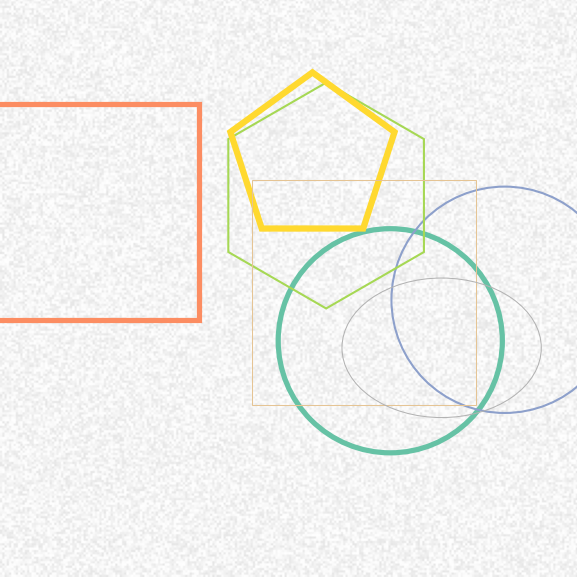[{"shape": "circle", "thickness": 2.5, "radius": 0.97, "center": [0.676, 0.409]}, {"shape": "square", "thickness": 2.5, "radius": 0.94, "center": [0.158, 0.631]}, {"shape": "circle", "thickness": 1, "radius": 0.98, "center": [0.874, 0.48]}, {"shape": "hexagon", "thickness": 1, "radius": 0.98, "center": [0.565, 0.661]}, {"shape": "pentagon", "thickness": 3, "radius": 0.75, "center": [0.541, 0.724]}, {"shape": "square", "thickness": 0.5, "radius": 0.97, "center": [0.63, 0.493]}, {"shape": "oval", "thickness": 0.5, "radius": 0.86, "center": [0.765, 0.397]}]